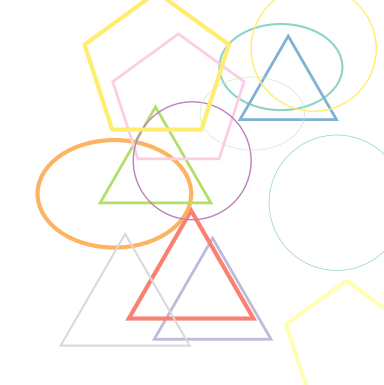[{"shape": "circle", "thickness": 0.5, "radius": 0.88, "center": [0.875, 0.473]}, {"shape": "oval", "thickness": 1.5, "radius": 0.8, "center": [0.73, 0.826]}, {"shape": "pentagon", "thickness": 3, "radius": 0.82, "center": [0.899, 0.107]}, {"shape": "triangle", "thickness": 2, "radius": 0.88, "center": [0.552, 0.206]}, {"shape": "triangle", "thickness": 3, "radius": 0.93, "center": [0.496, 0.266]}, {"shape": "triangle", "thickness": 2, "radius": 0.72, "center": [0.749, 0.762]}, {"shape": "oval", "thickness": 3, "radius": 1.0, "center": [0.297, 0.497]}, {"shape": "triangle", "thickness": 2, "radius": 0.83, "center": [0.404, 0.556]}, {"shape": "pentagon", "thickness": 2, "radius": 0.9, "center": [0.464, 0.733]}, {"shape": "triangle", "thickness": 1.5, "radius": 0.97, "center": [0.325, 0.199]}, {"shape": "circle", "thickness": 1, "radius": 0.77, "center": [0.499, 0.582]}, {"shape": "oval", "thickness": 0.5, "radius": 0.68, "center": [0.655, 0.705]}, {"shape": "pentagon", "thickness": 3, "radius": 0.99, "center": [0.407, 0.823]}, {"shape": "circle", "thickness": 1, "radius": 0.81, "center": [0.815, 0.873]}]